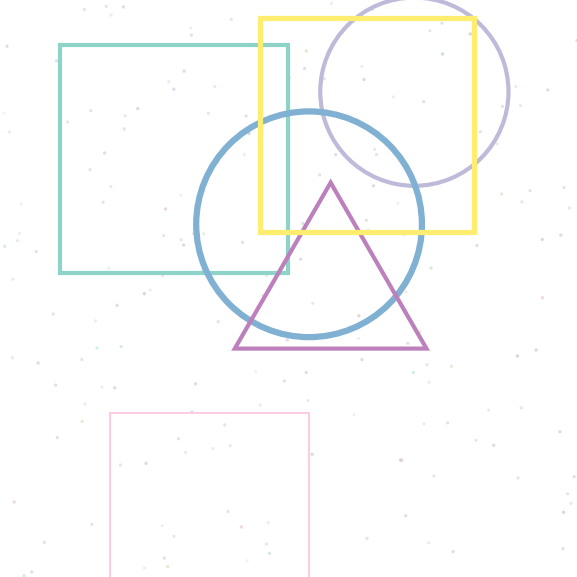[{"shape": "square", "thickness": 2, "radius": 0.99, "center": [0.301, 0.723]}, {"shape": "circle", "thickness": 2, "radius": 0.81, "center": [0.718, 0.84]}, {"shape": "circle", "thickness": 3, "radius": 0.98, "center": [0.535, 0.611]}, {"shape": "square", "thickness": 1, "radius": 0.86, "center": [0.362, 0.112]}, {"shape": "triangle", "thickness": 2, "radius": 0.96, "center": [0.573, 0.491]}, {"shape": "square", "thickness": 2.5, "radius": 0.93, "center": [0.636, 0.782]}]